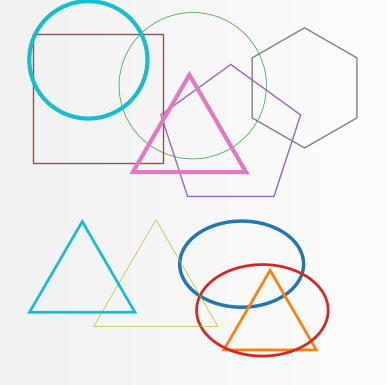[{"shape": "oval", "thickness": 2.5, "radius": 0.8, "center": [0.624, 0.314]}, {"shape": "triangle", "thickness": 2, "radius": 0.69, "center": [0.697, 0.16]}, {"shape": "circle", "thickness": 0.5, "radius": 0.95, "center": [0.497, 0.777]}, {"shape": "oval", "thickness": 2, "radius": 0.85, "center": [0.677, 0.194]}, {"shape": "pentagon", "thickness": 1, "radius": 0.95, "center": [0.596, 0.643]}, {"shape": "square", "thickness": 1, "radius": 0.84, "center": [0.252, 0.744]}, {"shape": "triangle", "thickness": 3, "radius": 0.84, "center": [0.489, 0.637]}, {"shape": "hexagon", "thickness": 1, "radius": 0.78, "center": [0.786, 0.772]}, {"shape": "triangle", "thickness": 0.5, "radius": 0.93, "center": [0.402, 0.244]}, {"shape": "circle", "thickness": 3, "radius": 0.76, "center": [0.228, 0.845]}, {"shape": "triangle", "thickness": 2, "radius": 0.79, "center": [0.212, 0.267]}]